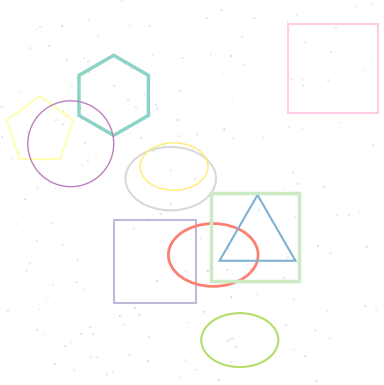[{"shape": "hexagon", "thickness": 2.5, "radius": 0.52, "center": [0.295, 0.752]}, {"shape": "pentagon", "thickness": 1.5, "radius": 0.45, "center": [0.104, 0.66]}, {"shape": "square", "thickness": 1.5, "radius": 0.54, "center": [0.403, 0.321]}, {"shape": "oval", "thickness": 2, "radius": 0.58, "center": [0.554, 0.338]}, {"shape": "triangle", "thickness": 1.5, "radius": 0.57, "center": [0.669, 0.38]}, {"shape": "oval", "thickness": 1.5, "radius": 0.5, "center": [0.623, 0.117]}, {"shape": "square", "thickness": 1.5, "radius": 0.58, "center": [0.864, 0.822]}, {"shape": "oval", "thickness": 1.5, "radius": 0.59, "center": [0.444, 0.536]}, {"shape": "circle", "thickness": 1, "radius": 0.56, "center": [0.184, 0.627]}, {"shape": "square", "thickness": 2.5, "radius": 0.57, "center": [0.663, 0.384]}, {"shape": "oval", "thickness": 1, "radius": 0.44, "center": [0.452, 0.567]}]